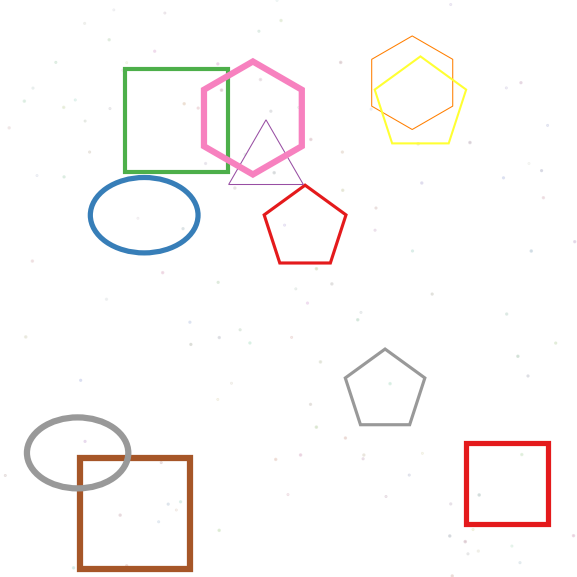[{"shape": "square", "thickness": 2.5, "radius": 0.35, "center": [0.878, 0.162]}, {"shape": "pentagon", "thickness": 1.5, "radius": 0.37, "center": [0.528, 0.604]}, {"shape": "oval", "thickness": 2.5, "radius": 0.47, "center": [0.25, 0.627]}, {"shape": "square", "thickness": 2, "radius": 0.45, "center": [0.305, 0.791]}, {"shape": "triangle", "thickness": 0.5, "radius": 0.37, "center": [0.461, 0.717]}, {"shape": "hexagon", "thickness": 0.5, "radius": 0.41, "center": [0.714, 0.856]}, {"shape": "pentagon", "thickness": 1, "radius": 0.42, "center": [0.728, 0.818]}, {"shape": "square", "thickness": 3, "radius": 0.48, "center": [0.234, 0.11]}, {"shape": "hexagon", "thickness": 3, "radius": 0.49, "center": [0.438, 0.795]}, {"shape": "oval", "thickness": 3, "radius": 0.44, "center": [0.134, 0.215]}, {"shape": "pentagon", "thickness": 1.5, "radius": 0.36, "center": [0.667, 0.322]}]